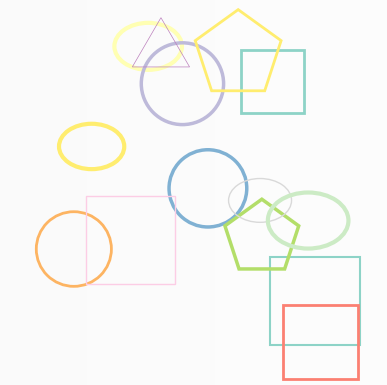[{"shape": "square", "thickness": 2, "radius": 0.41, "center": [0.703, 0.789]}, {"shape": "square", "thickness": 1.5, "radius": 0.58, "center": [0.813, 0.218]}, {"shape": "oval", "thickness": 3, "radius": 0.44, "center": [0.382, 0.88]}, {"shape": "circle", "thickness": 2.5, "radius": 0.53, "center": [0.471, 0.783]}, {"shape": "square", "thickness": 2, "radius": 0.48, "center": [0.828, 0.111]}, {"shape": "circle", "thickness": 2.5, "radius": 0.5, "center": [0.537, 0.511]}, {"shape": "circle", "thickness": 2, "radius": 0.48, "center": [0.191, 0.353]}, {"shape": "pentagon", "thickness": 2.5, "radius": 0.5, "center": [0.676, 0.382]}, {"shape": "square", "thickness": 1, "radius": 0.57, "center": [0.337, 0.377]}, {"shape": "oval", "thickness": 1, "radius": 0.41, "center": [0.671, 0.479]}, {"shape": "triangle", "thickness": 0.5, "radius": 0.43, "center": [0.415, 0.869]}, {"shape": "oval", "thickness": 3, "radius": 0.52, "center": [0.795, 0.427]}, {"shape": "pentagon", "thickness": 2, "radius": 0.58, "center": [0.615, 0.858]}, {"shape": "oval", "thickness": 3, "radius": 0.42, "center": [0.236, 0.62]}]